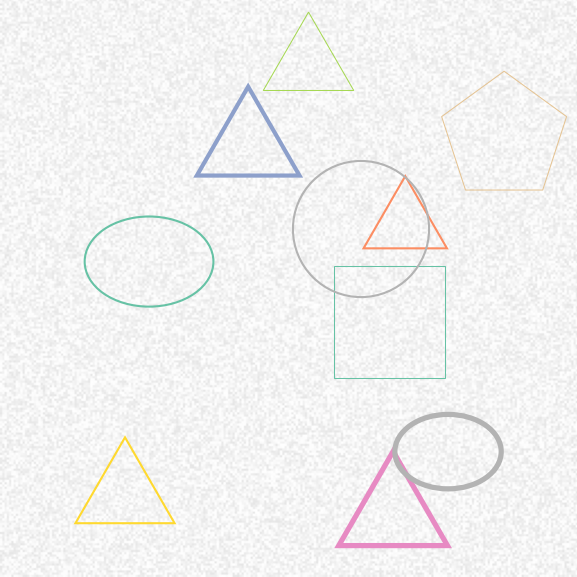[{"shape": "square", "thickness": 0.5, "radius": 0.48, "center": [0.675, 0.441]}, {"shape": "oval", "thickness": 1, "radius": 0.56, "center": [0.258, 0.546]}, {"shape": "triangle", "thickness": 1, "radius": 0.42, "center": [0.702, 0.611]}, {"shape": "triangle", "thickness": 2, "radius": 0.51, "center": [0.43, 0.746]}, {"shape": "triangle", "thickness": 2.5, "radius": 0.54, "center": [0.681, 0.109]}, {"shape": "triangle", "thickness": 0.5, "radius": 0.45, "center": [0.534, 0.888]}, {"shape": "triangle", "thickness": 1, "radius": 0.5, "center": [0.216, 0.143]}, {"shape": "pentagon", "thickness": 0.5, "radius": 0.57, "center": [0.873, 0.762]}, {"shape": "oval", "thickness": 2.5, "radius": 0.46, "center": [0.776, 0.217]}, {"shape": "circle", "thickness": 1, "radius": 0.59, "center": [0.625, 0.603]}]